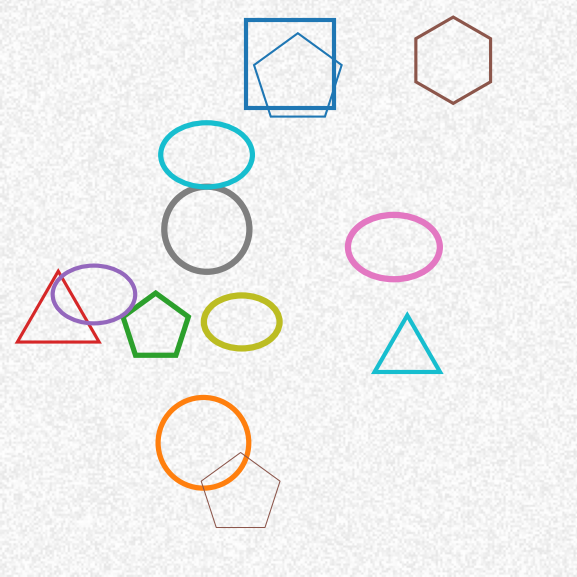[{"shape": "square", "thickness": 2, "radius": 0.38, "center": [0.503, 0.889]}, {"shape": "pentagon", "thickness": 1, "radius": 0.4, "center": [0.516, 0.862]}, {"shape": "circle", "thickness": 2.5, "radius": 0.39, "center": [0.352, 0.232]}, {"shape": "pentagon", "thickness": 2.5, "radius": 0.3, "center": [0.27, 0.432]}, {"shape": "triangle", "thickness": 1.5, "radius": 0.41, "center": [0.101, 0.448]}, {"shape": "oval", "thickness": 2, "radius": 0.36, "center": [0.163, 0.489]}, {"shape": "hexagon", "thickness": 1.5, "radius": 0.37, "center": [0.785, 0.895]}, {"shape": "pentagon", "thickness": 0.5, "radius": 0.36, "center": [0.417, 0.144]}, {"shape": "oval", "thickness": 3, "radius": 0.4, "center": [0.682, 0.571]}, {"shape": "circle", "thickness": 3, "radius": 0.37, "center": [0.358, 0.602]}, {"shape": "oval", "thickness": 3, "radius": 0.33, "center": [0.419, 0.442]}, {"shape": "oval", "thickness": 2.5, "radius": 0.4, "center": [0.358, 0.731]}, {"shape": "triangle", "thickness": 2, "radius": 0.33, "center": [0.705, 0.388]}]